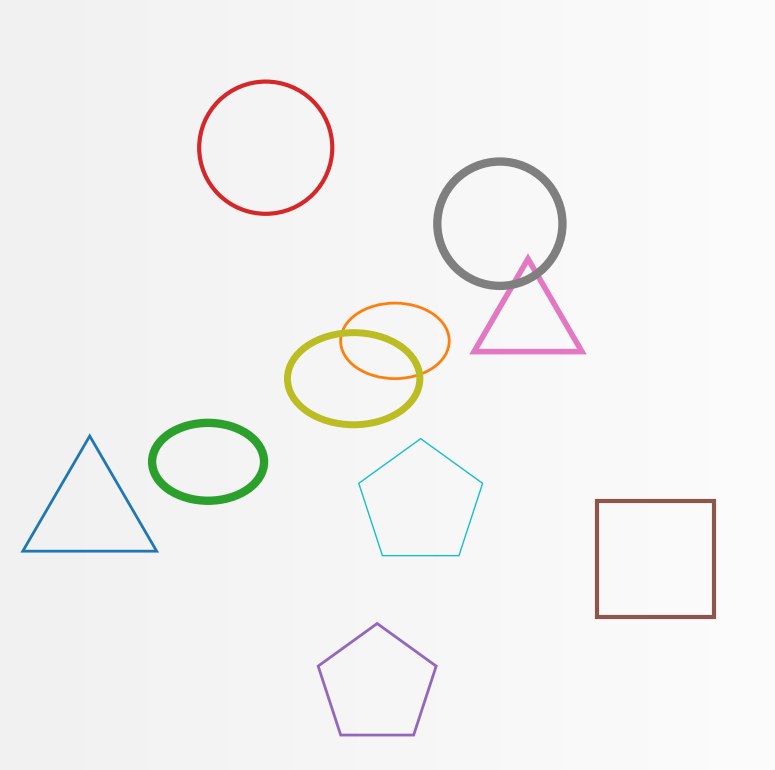[{"shape": "triangle", "thickness": 1, "radius": 0.5, "center": [0.116, 0.334]}, {"shape": "oval", "thickness": 1, "radius": 0.35, "center": [0.51, 0.557]}, {"shape": "oval", "thickness": 3, "radius": 0.36, "center": [0.268, 0.4]}, {"shape": "circle", "thickness": 1.5, "radius": 0.43, "center": [0.343, 0.808]}, {"shape": "pentagon", "thickness": 1, "radius": 0.4, "center": [0.487, 0.11]}, {"shape": "square", "thickness": 1.5, "radius": 0.38, "center": [0.846, 0.274]}, {"shape": "triangle", "thickness": 2, "radius": 0.4, "center": [0.681, 0.584]}, {"shape": "circle", "thickness": 3, "radius": 0.4, "center": [0.645, 0.709]}, {"shape": "oval", "thickness": 2.5, "radius": 0.43, "center": [0.456, 0.508]}, {"shape": "pentagon", "thickness": 0.5, "radius": 0.42, "center": [0.543, 0.346]}]